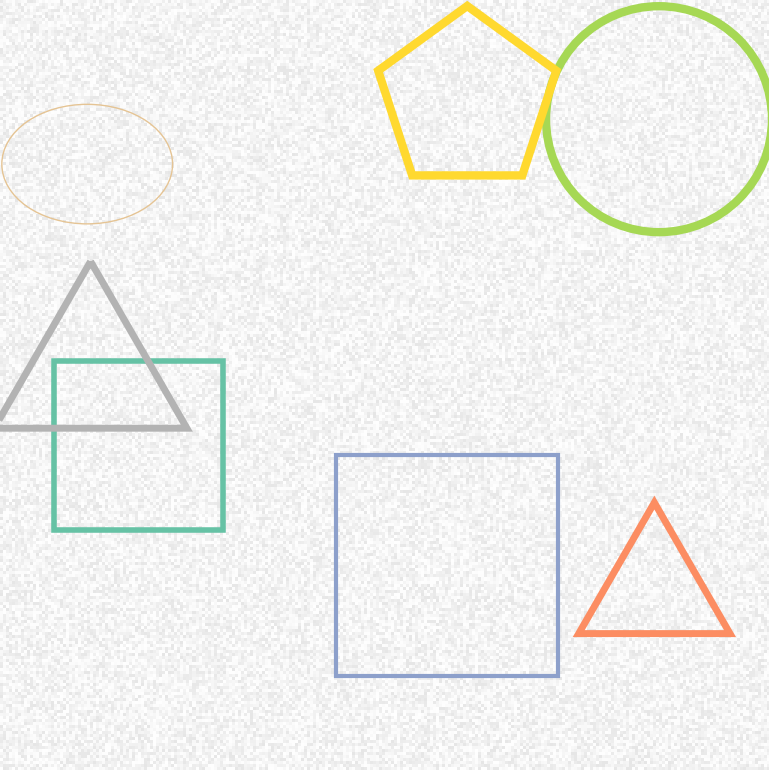[{"shape": "square", "thickness": 2, "radius": 0.55, "center": [0.18, 0.422]}, {"shape": "triangle", "thickness": 2.5, "radius": 0.57, "center": [0.85, 0.234]}, {"shape": "square", "thickness": 1.5, "radius": 0.72, "center": [0.58, 0.266]}, {"shape": "circle", "thickness": 3, "radius": 0.73, "center": [0.856, 0.845]}, {"shape": "pentagon", "thickness": 3, "radius": 0.61, "center": [0.607, 0.871]}, {"shape": "oval", "thickness": 0.5, "radius": 0.55, "center": [0.113, 0.787]}, {"shape": "triangle", "thickness": 2.5, "radius": 0.72, "center": [0.118, 0.516]}]